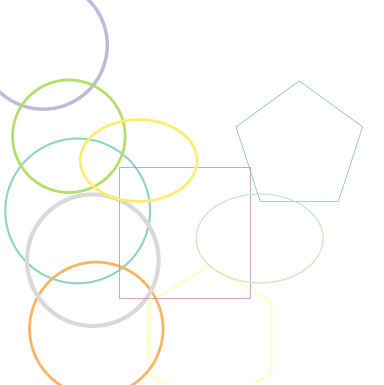[{"shape": "circle", "thickness": 1.5, "radius": 0.94, "center": [0.202, 0.452]}, {"shape": "hexagon", "thickness": 1, "radius": 0.93, "center": [0.545, 0.123]}, {"shape": "circle", "thickness": 2.5, "radius": 0.83, "center": [0.112, 0.883]}, {"shape": "pentagon", "thickness": 0.5, "radius": 0.86, "center": [0.777, 0.617]}, {"shape": "circle", "thickness": 2, "radius": 0.87, "center": [0.25, 0.146]}, {"shape": "circle", "thickness": 2, "radius": 0.73, "center": [0.179, 0.646]}, {"shape": "circle", "thickness": 3, "radius": 0.85, "center": [0.241, 0.324]}, {"shape": "square", "thickness": 0.5, "radius": 0.85, "center": [0.479, 0.396]}, {"shape": "oval", "thickness": 1, "radius": 0.82, "center": [0.675, 0.381]}, {"shape": "oval", "thickness": 2, "radius": 0.76, "center": [0.36, 0.583]}]